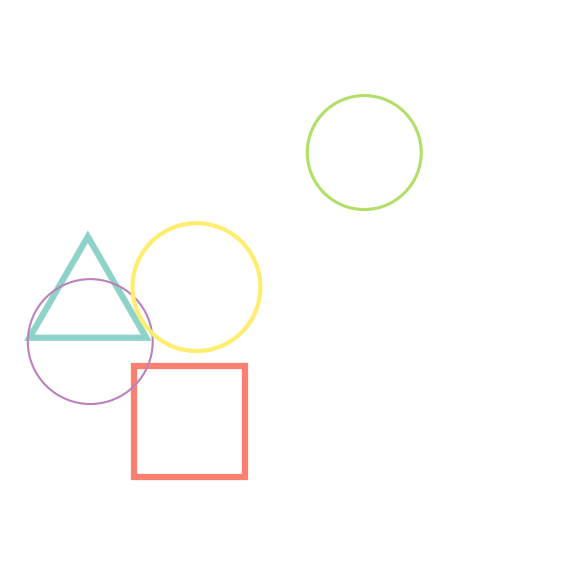[{"shape": "triangle", "thickness": 3, "radius": 0.58, "center": [0.152, 0.473]}, {"shape": "square", "thickness": 3, "radius": 0.48, "center": [0.329, 0.269]}, {"shape": "circle", "thickness": 1.5, "radius": 0.49, "center": [0.631, 0.735]}, {"shape": "circle", "thickness": 1, "radius": 0.54, "center": [0.156, 0.408]}, {"shape": "circle", "thickness": 2, "radius": 0.55, "center": [0.34, 0.502]}]